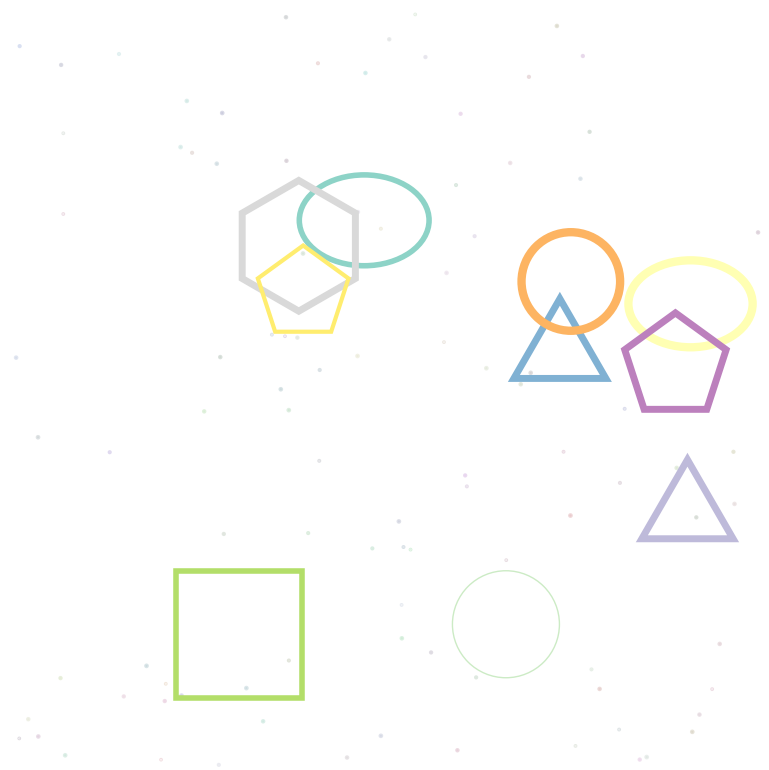[{"shape": "oval", "thickness": 2, "radius": 0.42, "center": [0.473, 0.714]}, {"shape": "oval", "thickness": 3, "radius": 0.4, "center": [0.897, 0.605]}, {"shape": "triangle", "thickness": 2.5, "radius": 0.34, "center": [0.893, 0.335]}, {"shape": "triangle", "thickness": 2.5, "radius": 0.34, "center": [0.727, 0.543]}, {"shape": "circle", "thickness": 3, "radius": 0.32, "center": [0.741, 0.634]}, {"shape": "square", "thickness": 2, "radius": 0.41, "center": [0.31, 0.176]}, {"shape": "hexagon", "thickness": 2.5, "radius": 0.42, "center": [0.388, 0.681]}, {"shape": "pentagon", "thickness": 2.5, "radius": 0.35, "center": [0.877, 0.524]}, {"shape": "circle", "thickness": 0.5, "radius": 0.35, "center": [0.657, 0.189]}, {"shape": "pentagon", "thickness": 1.5, "radius": 0.31, "center": [0.394, 0.619]}]